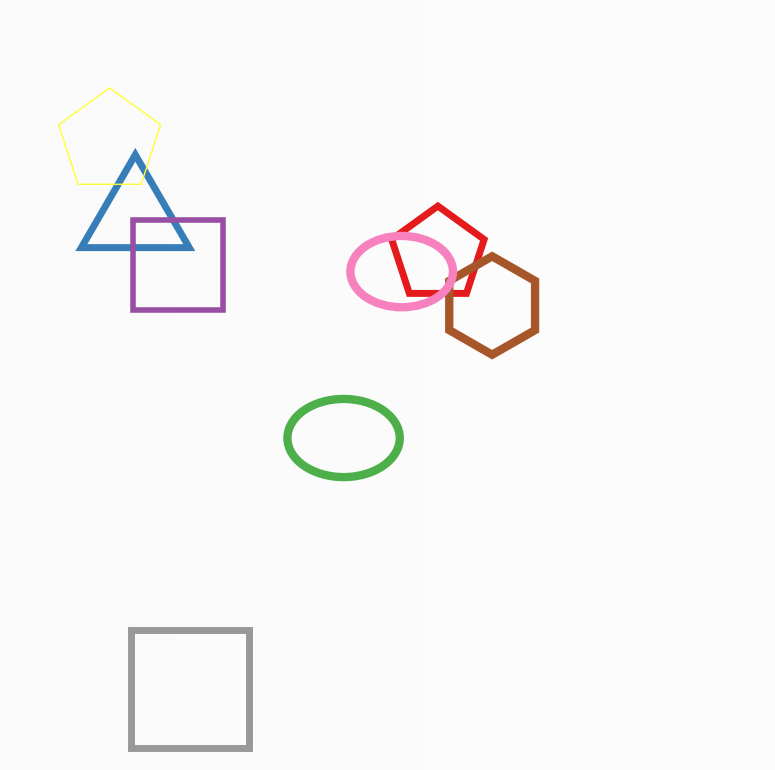[{"shape": "pentagon", "thickness": 2.5, "radius": 0.31, "center": [0.565, 0.67]}, {"shape": "triangle", "thickness": 2.5, "radius": 0.4, "center": [0.175, 0.719]}, {"shape": "oval", "thickness": 3, "radius": 0.36, "center": [0.443, 0.431]}, {"shape": "square", "thickness": 2, "radius": 0.29, "center": [0.23, 0.656]}, {"shape": "pentagon", "thickness": 0.5, "radius": 0.35, "center": [0.141, 0.817]}, {"shape": "hexagon", "thickness": 3, "radius": 0.32, "center": [0.635, 0.603]}, {"shape": "oval", "thickness": 3, "radius": 0.33, "center": [0.518, 0.647]}, {"shape": "square", "thickness": 2.5, "radius": 0.38, "center": [0.245, 0.105]}]